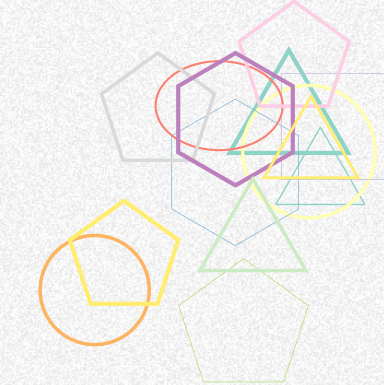[{"shape": "triangle", "thickness": 1, "radius": 0.67, "center": [0.832, 0.536]}, {"shape": "triangle", "thickness": 3, "radius": 0.89, "center": [0.75, 0.692]}, {"shape": "circle", "thickness": 2.5, "radius": 0.86, "center": [0.803, 0.606]}, {"shape": "square", "thickness": 0.5, "radius": 0.69, "center": [0.869, 0.673]}, {"shape": "oval", "thickness": 1.5, "radius": 0.83, "center": [0.569, 0.726]}, {"shape": "hexagon", "thickness": 0.5, "radius": 0.95, "center": [0.611, 0.552]}, {"shape": "circle", "thickness": 2.5, "radius": 0.71, "center": [0.246, 0.247]}, {"shape": "pentagon", "thickness": 0.5, "radius": 0.89, "center": [0.633, 0.151]}, {"shape": "pentagon", "thickness": 2.5, "radius": 0.75, "center": [0.764, 0.846]}, {"shape": "pentagon", "thickness": 2.5, "radius": 0.77, "center": [0.41, 0.708]}, {"shape": "hexagon", "thickness": 3, "radius": 0.86, "center": [0.612, 0.69]}, {"shape": "triangle", "thickness": 2.5, "radius": 0.8, "center": [0.657, 0.377]}, {"shape": "triangle", "thickness": 2, "radius": 0.71, "center": [0.808, 0.609]}, {"shape": "pentagon", "thickness": 3, "radius": 0.74, "center": [0.322, 0.331]}]